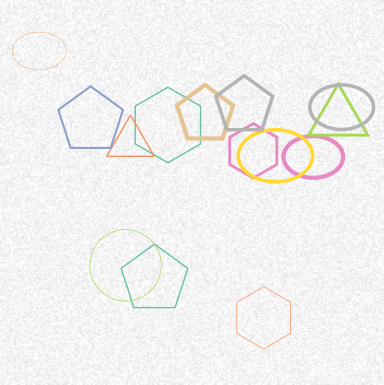[{"shape": "hexagon", "thickness": 1, "radius": 0.49, "center": [0.436, 0.675]}, {"shape": "pentagon", "thickness": 1, "radius": 0.46, "center": [0.401, 0.275]}, {"shape": "triangle", "thickness": 1, "radius": 0.36, "center": [0.339, 0.63]}, {"shape": "hexagon", "thickness": 0.5, "radius": 0.4, "center": [0.685, 0.174]}, {"shape": "pentagon", "thickness": 1.5, "radius": 0.44, "center": [0.235, 0.687]}, {"shape": "hexagon", "thickness": 2, "radius": 0.35, "center": [0.658, 0.608]}, {"shape": "oval", "thickness": 3, "radius": 0.39, "center": [0.814, 0.592]}, {"shape": "triangle", "thickness": 2, "radius": 0.44, "center": [0.879, 0.693]}, {"shape": "circle", "thickness": 0.5, "radius": 0.46, "center": [0.326, 0.311]}, {"shape": "oval", "thickness": 2.5, "radius": 0.48, "center": [0.715, 0.595]}, {"shape": "pentagon", "thickness": 3, "radius": 0.38, "center": [0.533, 0.703]}, {"shape": "oval", "thickness": 0.5, "radius": 0.35, "center": [0.102, 0.867]}, {"shape": "pentagon", "thickness": 2.5, "radius": 0.39, "center": [0.634, 0.726]}, {"shape": "oval", "thickness": 2.5, "radius": 0.41, "center": [0.888, 0.722]}]